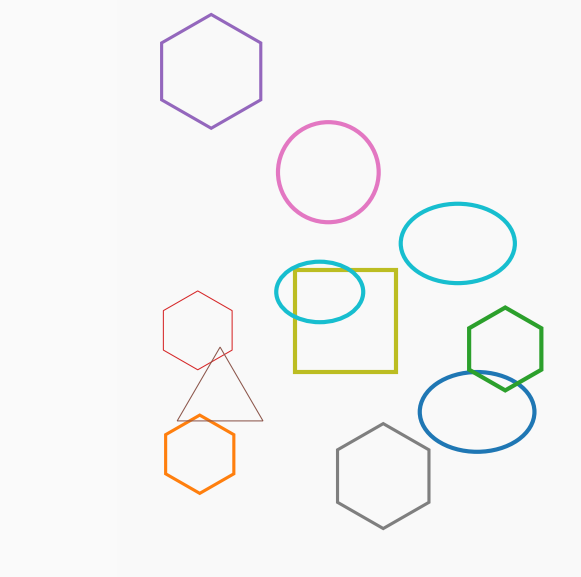[{"shape": "oval", "thickness": 2, "radius": 0.49, "center": [0.821, 0.286]}, {"shape": "hexagon", "thickness": 1.5, "radius": 0.34, "center": [0.344, 0.213]}, {"shape": "hexagon", "thickness": 2, "radius": 0.36, "center": [0.869, 0.395]}, {"shape": "hexagon", "thickness": 0.5, "radius": 0.34, "center": [0.34, 0.427]}, {"shape": "hexagon", "thickness": 1.5, "radius": 0.49, "center": [0.363, 0.876]}, {"shape": "triangle", "thickness": 0.5, "radius": 0.43, "center": [0.379, 0.313]}, {"shape": "circle", "thickness": 2, "radius": 0.43, "center": [0.565, 0.701]}, {"shape": "hexagon", "thickness": 1.5, "radius": 0.45, "center": [0.659, 0.175]}, {"shape": "square", "thickness": 2, "radius": 0.44, "center": [0.594, 0.443]}, {"shape": "oval", "thickness": 2, "radius": 0.49, "center": [0.788, 0.578]}, {"shape": "oval", "thickness": 2, "radius": 0.37, "center": [0.55, 0.494]}]